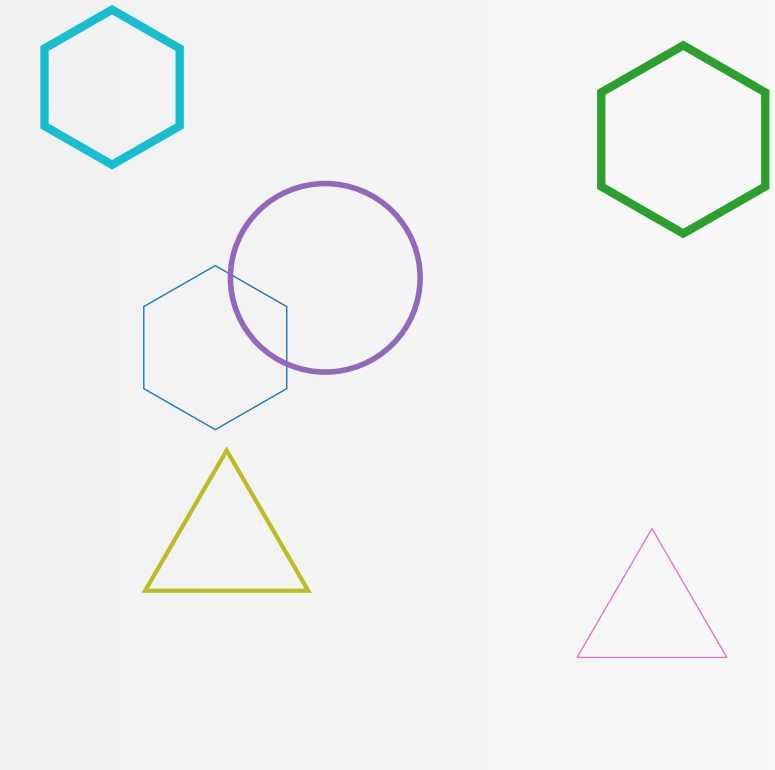[{"shape": "hexagon", "thickness": 0.5, "radius": 0.53, "center": [0.278, 0.549]}, {"shape": "hexagon", "thickness": 3, "radius": 0.61, "center": [0.882, 0.819]}, {"shape": "circle", "thickness": 2, "radius": 0.61, "center": [0.42, 0.639]}, {"shape": "triangle", "thickness": 0.5, "radius": 0.56, "center": [0.841, 0.202]}, {"shape": "triangle", "thickness": 1.5, "radius": 0.61, "center": [0.292, 0.294]}, {"shape": "hexagon", "thickness": 3, "radius": 0.5, "center": [0.145, 0.887]}]